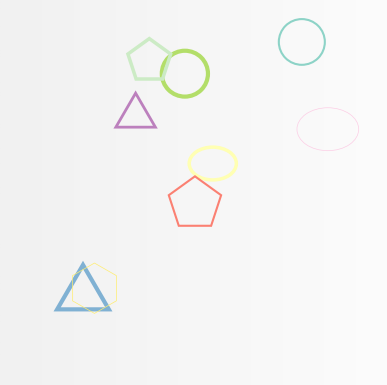[{"shape": "circle", "thickness": 1.5, "radius": 0.3, "center": [0.779, 0.891]}, {"shape": "oval", "thickness": 2.5, "radius": 0.3, "center": [0.549, 0.575]}, {"shape": "pentagon", "thickness": 1.5, "radius": 0.35, "center": [0.503, 0.471]}, {"shape": "triangle", "thickness": 3, "radius": 0.38, "center": [0.214, 0.235]}, {"shape": "circle", "thickness": 3, "radius": 0.3, "center": [0.477, 0.809]}, {"shape": "oval", "thickness": 0.5, "radius": 0.4, "center": [0.846, 0.664]}, {"shape": "triangle", "thickness": 2, "radius": 0.29, "center": [0.35, 0.699]}, {"shape": "pentagon", "thickness": 2.5, "radius": 0.29, "center": [0.385, 0.842]}, {"shape": "hexagon", "thickness": 0.5, "radius": 0.33, "center": [0.244, 0.251]}]